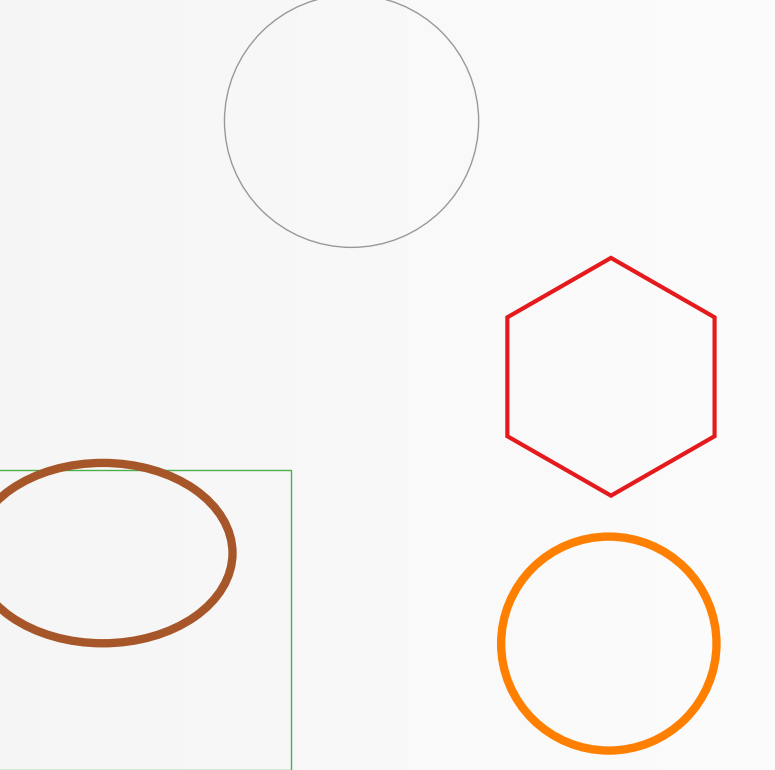[{"shape": "hexagon", "thickness": 1.5, "radius": 0.77, "center": [0.788, 0.511]}, {"shape": "square", "thickness": 0.5, "radius": 0.97, "center": [0.182, 0.195]}, {"shape": "circle", "thickness": 3, "radius": 0.69, "center": [0.786, 0.164]}, {"shape": "oval", "thickness": 3, "radius": 0.84, "center": [0.133, 0.282]}, {"shape": "circle", "thickness": 0.5, "radius": 0.82, "center": [0.454, 0.843]}]